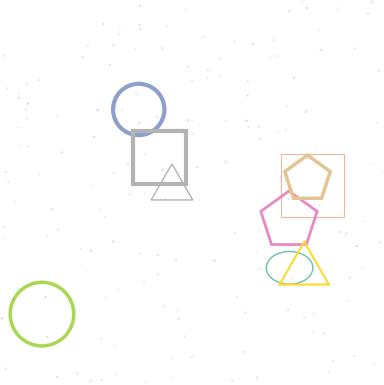[{"shape": "oval", "thickness": 1, "radius": 0.3, "center": [0.752, 0.304]}, {"shape": "square", "thickness": 0.5, "radius": 0.41, "center": [0.811, 0.517]}, {"shape": "circle", "thickness": 3, "radius": 0.33, "center": [0.36, 0.716]}, {"shape": "pentagon", "thickness": 2, "radius": 0.38, "center": [0.751, 0.427]}, {"shape": "circle", "thickness": 2.5, "radius": 0.41, "center": [0.109, 0.184]}, {"shape": "triangle", "thickness": 1.5, "radius": 0.37, "center": [0.79, 0.298]}, {"shape": "pentagon", "thickness": 2.5, "radius": 0.31, "center": [0.799, 0.535]}, {"shape": "square", "thickness": 3, "radius": 0.35, "center": [0.414, 0.591]}, {"shape": "triangle", "thickness": 1, "radius": 0.31, "center": [0.447, 0.512]}]